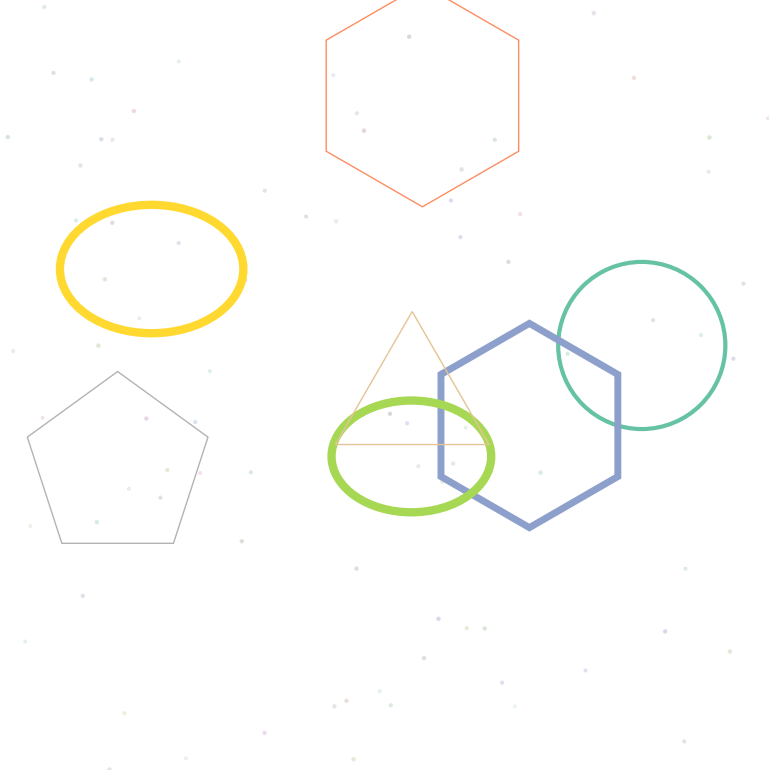[{"shape": "circle", "thickness": 1.5, "radius": 0.54, "center": [0.833, 0.551]}, {"shape": "hexagon", "thickness": 0.5, "radius": 0.72, "center": [0.549, 0.876]}, {"shape": "hexagon", "thickness": 2.5, "radius": 0.66, "center": [0.688, 0.447]}, {"shape": "oval", "thickness": 3, "radius": 0.52, "center": [0.534, 0.407]}, {"shape": "oval", "thickness": 3, "radius": 0.6, "center": [0.197, 0.651]}, {"shape": "triangle", "thickness": 0.5, "radius": 0.58, "center": [0.535, 0.48]}, {"shape": "pentagon", "thickness": 0.5, "radius": 0.62, "center": [0.153, 0.394]}]